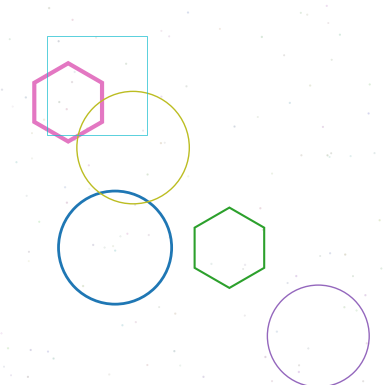[{"shape": "circle", "thickness": 2, "radius": 0.73, "center": [0.299, 0.357]}, {"shape": "hexagon", "thickness": 1.5, "radius": 0.52, "center": [0.596, 0.356]}, {"shape": "circle", "thickness": 1, "radius": 0.66, "center": [0.827, 0.127]}, {"shape": "hexagon", "thickness": 3, "radius": 0.51, "center": [0.177, 0.734]}, {"shape": "circle", "thickness": 1, "radius": 0.73, "center": [0.346, 0.617]}, {"shape": "square", "thickness": 0.5, "radius": 0.65, "center": [0.253, 0.778]}]